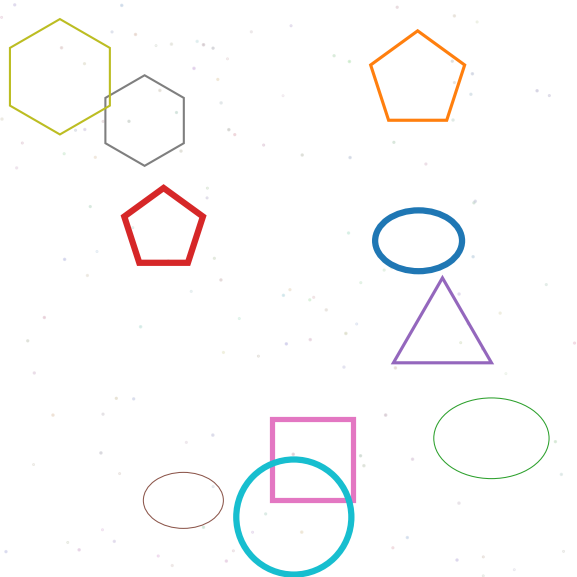[{"shape": "oval", "thickness": 3, "radius": 0.38, "center": [0.725, 0.582]}, {"shape": "pentagon", "thickness": 1.5, "radius": 0.43, "center": [0.723, 0.86]}, {"shape": "oval", "thickness": 0.5, "radius": 0.5, "center": [0.851, 0.24]}, {"shape": "pentagon", "thickness": 3, "radius": 0.36, "center": [0.283, 0.602]}, {"shape": "triangle", "thickness": 1.5, "radius": 0.49, "center": [0.766, 0.42]}, {"shape": "oval", "thickness": 0.5, "radius": 0.35, "center": [0.318, 0.133]}, {"shape": "square", "thickness": 2.5, "radius": 0.35, "center": [0.541, 0.203]}, {"shape": "hexagon", "thickness": 1, "radius": 0.39, "center": [0.25, 0.79]}, {"shape": "hexagon", "thickness": 1, "radius": 0.5, "center": [0.104, 0.866]}, {"shape": "circle", "thickness": 3, "radius": 0.5, "center": [0.509, 0.104]}]